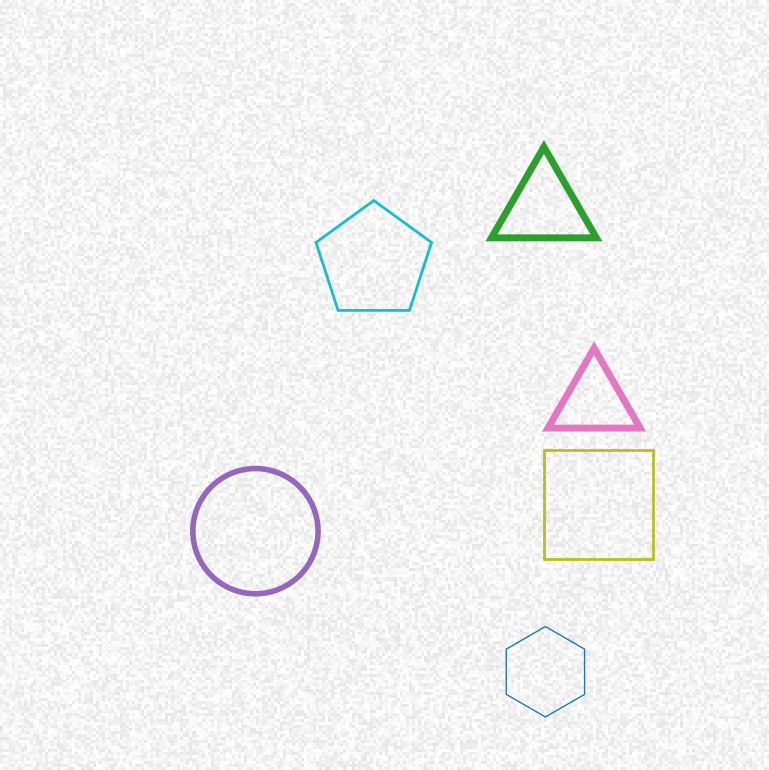[{"shape": "hexagon", "thickness": 0.5, "radius": 0.29, "center": [0.708, 0.128]}, {"shape": "triangle", "thickness": 2.5, "radius": 0.39, "center": [0.706, 0.73]}, {"shape": "circle", "thickness": 2, "radius": 0.41, "center": [0.332, 0.31]}, {"shape": "triangle", "thickness": 2.5, "radius": 0.35, "center": [0.772, 0.479]}, {"shape": "square", "thickness": 1, "radius": 0.35, "center": [0.777, 0.344]}, {"shape": "pentagon", "thickness": 1, "radius": 0.39, "center": [0.485, 0.661]}]